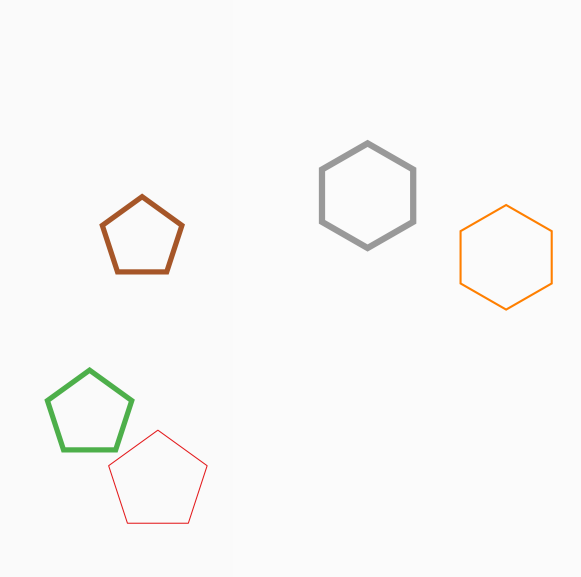[{"shape": "pentagon", "thickness": 0.5, "radius": 0.45, "center": [0.272, 0.165]}, {"shape": "pentagon", "thickness": 2.5, "radius": 0.38, "center": [0.154, 0.282]}, {"shape": "hexagon", "thickness": 1, "radius": 0.45, "center": [0.871, 0.554]}, {"shape": "pentagon", "thickness": 2.5, "radius": 0.36, "center": [0.245, 0.587]}, {"shape": "hexagon", "thickness": 3, "radius": 0.45, "center": [0.632, 0.66]}]